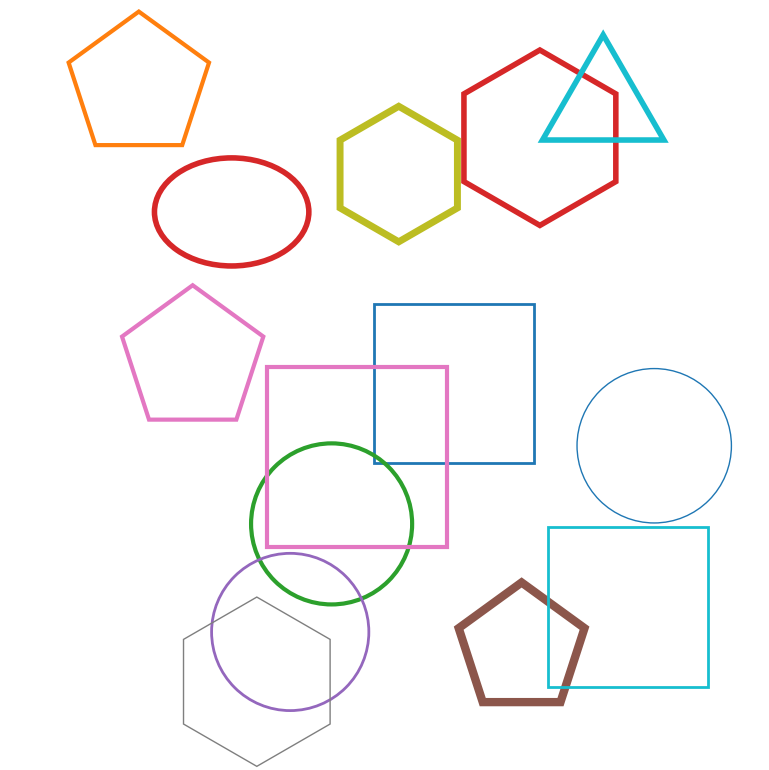[{"shape": "square", "thickness": 1, "radius": 0.52, "center": [0.59, 0.502]}, {"shape": "circle", "thickness": 0.5, "radius": 0.5, "center": [0.85, 0.421]}, {"shape": "pentagon", "thickness": 1.5, "radius": 0.48, "center": [0.18, 0.889]}, {"shape": "circle", "thickness": 1.5, "radius": 0.52, "center": [0.431, 0.32]}, {"shape": "oval", "thickness": 2, "radius": 0.5, "center": [0.301, 0.725]}, {"shape": "hexagon", "thickness": 2, "radius": 0.57, "center": [0.701, 0.821]}, {"shape": "circle", "thickness": 1, "radius": 0.51, "center": [0.377, 0.179]}, {"shape": "pentagon", "thickness": 3, "radius": 0.43, "center": [0.677, 0.158]}, {"shape": "pentagon", "thickness": 1.5, "radius": 0.48, "center": [0.25, 0.533]}, {"shape": "square", "thickness": 1.5, "radius": 0.58, "center": [0.463, 0.407]}, {"shape": "hexagon", "thickness": 0.5, "radius": 0.55, "center": [0.334, 0.115]}, {"shape": "hexagon", "thickness": 2.5, "radius": 0.44, "center": [0.518, 0.774]}, {"shape": "triangle", "thickness": 2, "radius": 0.46, "center": [0.783, 0.864]}, {"shape": "square", "thickness": 1, "radius": 0.52, "center": [0.816, 0.211]}]